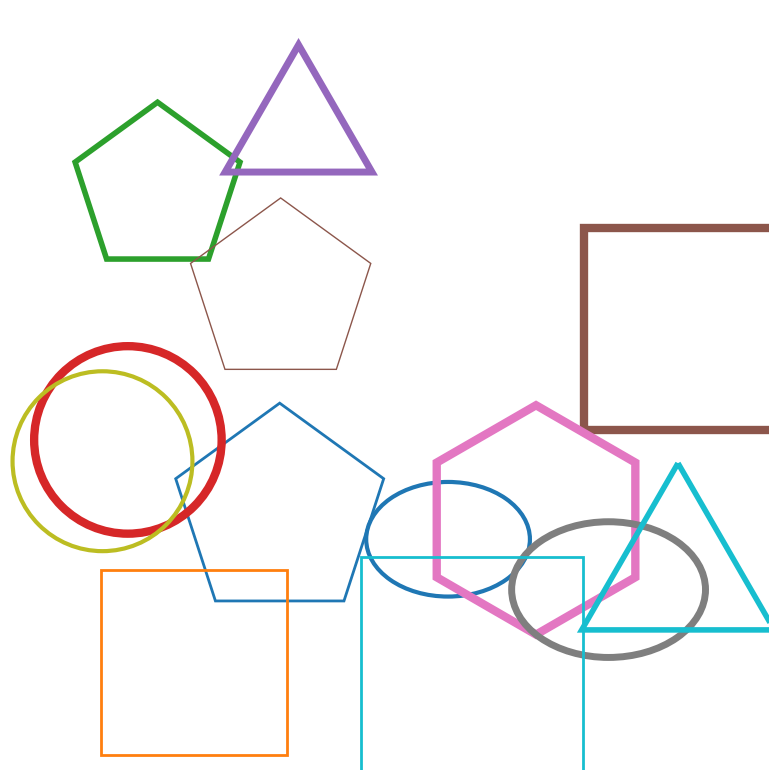[{"shape": "oval", "thickness": 1.5, "radius": 0.53, "center": [0.582, 0.3]}, {"shape": "pentagon", "thickness": 1, "radius": 0.71, "center": [0.363, 0.334]}, {"shape": "square", "thickness": 1, "radius": 0.6, "center": [0.252, 0.14]}, {"shape": "pentagon", "thickness": 2, "radius": 0.56, "center": [0.205, 0.755]}, {"shape": "circle", "thickness": 3, "radius": 0.61, "center": [0.166, 0.429]}, {"shape": "triangle", "thickness": 2.5, "radius": 0.55, "center": [0.388, 0.832]}, {"shape": "pentagon", "thickness": 0.5, "radius": 0.62, "center": [0.364, 0.62]}, {"shape": "square", "thickness": 3, "radius": 0.65, "center": [0.89, 0.573]}, {"shape": "hexagon", "thickness": 3, "radius": 0.74, "center": [0.696, 0.325]}, {"shape": "oval", "thickness": 2.5, "radius": 0.63, "center": [0.79, 0.234]}, {"shape": "circle", "thickness": 1.5, "radius": 0.58, "center": [0.133, 0.401]}, {"shape": "square", "thickness": 1, "radius": 0.72, "center": [0.613, 0.133]}, {"shape": "triangle", "thickness": 2, "radius": 0.72, "center": [0.88, 0.254]}]